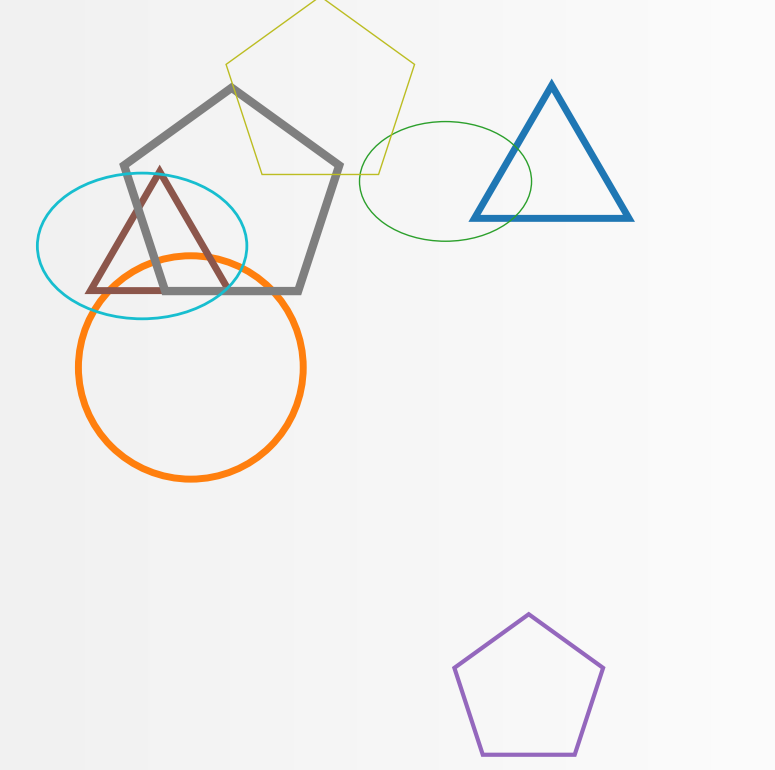[{"shape": "triangle", "thickness": 2.5, "radius": 0.58, "center": [0.712, 0.774]}, {"shape": "circle", "thickness": 2.5, "radius": 0.73, "center": [0.246, 0.523]}, {"shape": "oval", "thickness": 0.5, "radius": 0.56, "center": [0.575, 0.764]}, {"shape": "pentagon", "thickness": 1.5, "radius": 0.5, "center": [0.682, 0.101]}, {"shape": "triangle", "thickness": 2.5, "radius": 0.52, "center": [0.206, 0.674]}, {"shape": "pentagon", "thickness": 3, "radius": 0.73, "center": [0.299, 0.74]}, {"shape": "pentagon", "thickness": 0.5, "radius": 0.64, "center": [0.413, 0.877]}, {"shape": "oval", "thickness": 1, "radius": 0.68, "center": [0.183, 0.681]}]